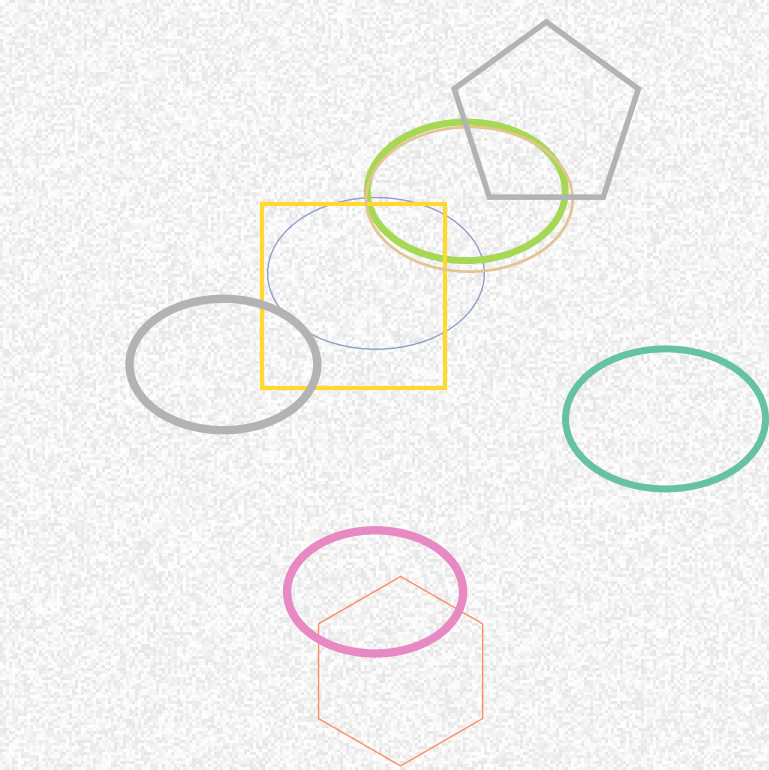[{"shape": "oval", "thickness": 2.5, "radius": 0.65, "center": [0.864, 0.456]}, {"shape": "hexagon", "thickness": 0.5, "radius": 0.62, "center": [0.52, 0.128]}, {"shape": "oval", "thickness": 0.5, "radius": 0.7, "center": [0.488, 0.645]}, {"shape": "oval", "thickness": 3, "radius": 0.57, "center": [0.487, 0.231]}, {"shape": "oval", "thickness": 2.5, "radius": 0.64, "center": [0.606, 0.752]}, {"shape": "square", "thickness": 1.5, "radius": 0.6, "center": [0.459, 0.615]}, {"shape": "oval", "thickness": 1, "radius": 0.67, "center": [0.61, 0.741]}, {"shape": "pentagon", "thickness": 2, "radius": 0.63, "center": [0.709, 0.846]}, {"shape": "oval", "thickness": 3, "radius": 0.61, "center": [0.29, 0.527]}]